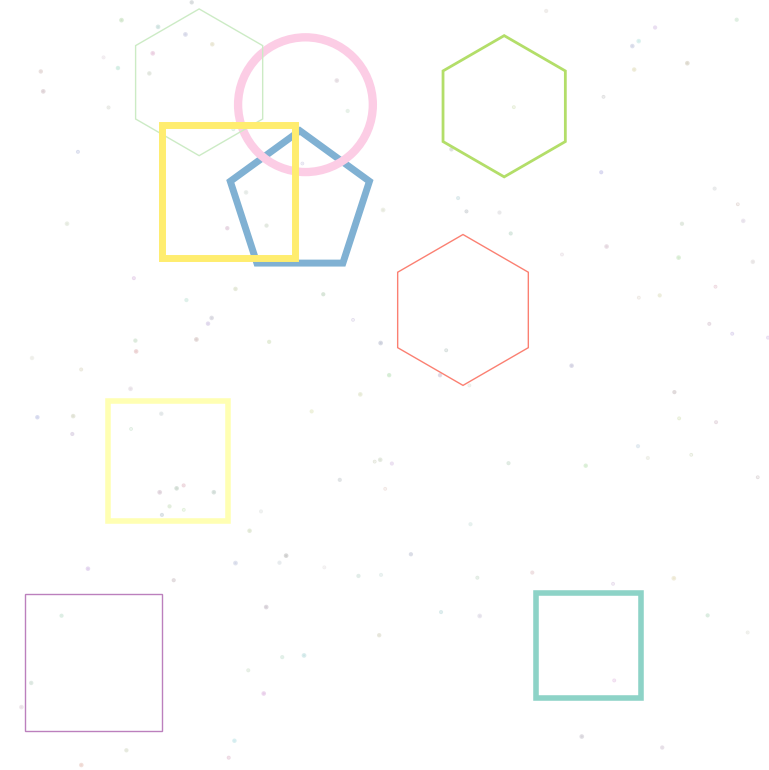[{"shape": "square", "thickness": 2, "radius": 0.34, "center": [0.765, 0.162]}, {"shape": "square", "thickness": 2, "radius": 0.39, "center": [0.218, 0.402]}, {"shape": "hexagon", "thickness": 0.5, "radius": 0.49, "center": [0.601, 0.597]}, {"shape": "pentagon", "thickness": 2.5, "radius": 0.48, "center": [0.389, 0.735]}, {"shape": "hexagon", "thickness": 1, "radius": 0.46, "center": [0.655, 0.862]}, {"shape": "circle", "thickness": 3, "radius": 0.44, "center": [0.397, 0.864]}, {"shape": "square", "thickness": 0.5, "radius": 0.45, "center": [0.121, 0.14]}, {"shape": "hexagon", "thickness": 0.5, "radius": 0.48, "center": [0.259, 0.893]}, {"shape": "square", "thickness": 2.5, "radius": 0.43, "center": [0.297, 0.752]}]